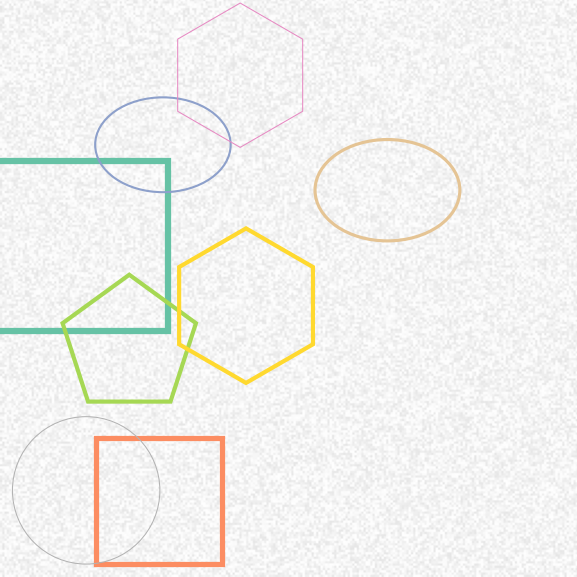[{"shape": "square", "thickness": 3, "radius": 0.74, "center": [0.143, 0.573]}, {"shape": "square", "thickness": 2.5, "radius": 0.55, "center": [0.275, 0.131]}, {"shape": "oval", "thickness": 1, "radius": 0.59, "center": [0.282, 0.748]}, {"shape": "hexagon", "thickness": 0.5, "radius": 0.62, "center": [0.416, 0.869]}, {"shape": "pentagon", "thickness": 2, "radius": 0.61, "center": [0.224, 0.402]}, {"shape": "hexagon", "thickness": 2, "radius": 0.67, "center": [0.426, 0.47]}, {"shape": "oval", "thickness": 1.5, "radius": 0.63, "center": [0.671, 0.67]}, {"shape": "circle", "thickness": 0.5, "radius": 0.64, "center": [0.149, 0.15]}]